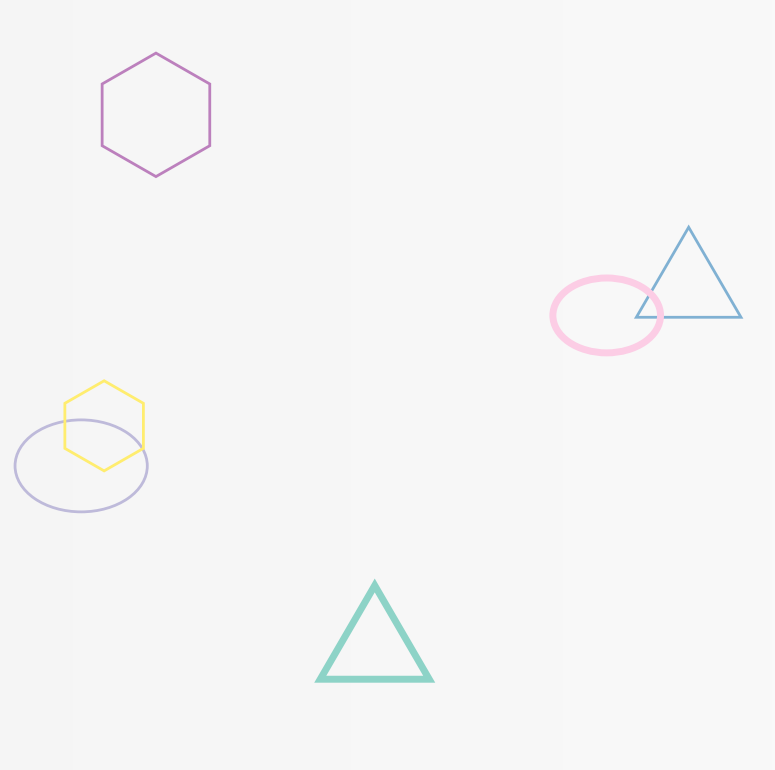[{"shape": "triangle", "thickness": 2.5, "radius": 0.41, "center": [0.484, 0.158]}, {"shape": "oval", "thickness": 1, "radius": 0.43, "center": [0.105, 0.395]}, {"shape": "triangle", "thickness": 1, "radius": 0.39, "center": [0.889, 0.627]}, {"shape": "oval", "thickness": 2.5, "radius": 0.35, "center": [0.783, 0.59]}, {"shape": "hexagon", "thickness": 1, "radius": 0.4, "center": [0.201, 0.851]}, {"shape": "hexagon", "thickness": 1, "radius": 0.29, "center": [0.134, 0.447]}]